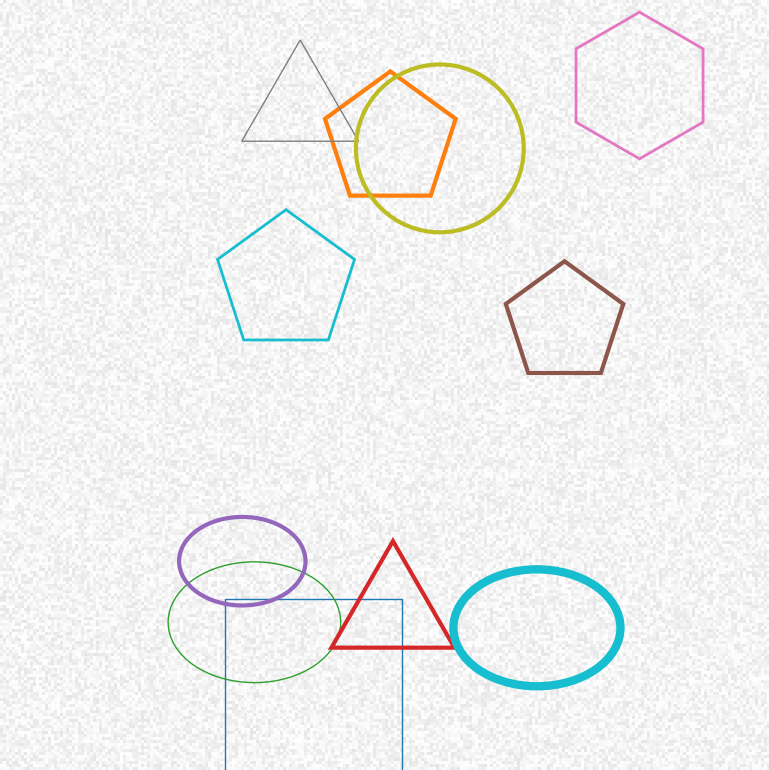[{"shape": "square", "thickness": 0.5, "radius": 0.58, "center": [0.407, 0.107]}, {"shape": "pentagon", "thickness": 1.5, "radius": 0.45, "center": [0.507, 0.818]}, {"shape": "oval", "thickness": 0.5, "radius": 0.56, "center": [0.33, 0.192]}, {"shape": "triangle", "thickness": 1.5, "radius": 0.46, "center": [0.51, 0.205]}, {"shape": "oval", "thickness": 1.5, "radius": 0.41, "center": [0.315, 0.271]}, {"shape": "pentagon", "thickness": 1.5, "radius": 0.4, "center": [0.733, 0.58]}, {"shape": "hexagon", "thickness": 1, "radius": 0.48, "center": [0.831, 0.889]}, {"shape": "triangle", "thickness": 0.5, "radius": 0.44, "center": [0.39, 0.86]}, {"shape": "circle", "thickness": 1.5, "radius": 0.54, "center": [0.571, 0.807]}, {"shape": "oval", "thickness": 3, "radius": 0.54, "center": [0.697, 0.185]}, {"shape": "pentagon", "thickness": 1, "radius": 0.47, "center": [0.371, 0.634]}]